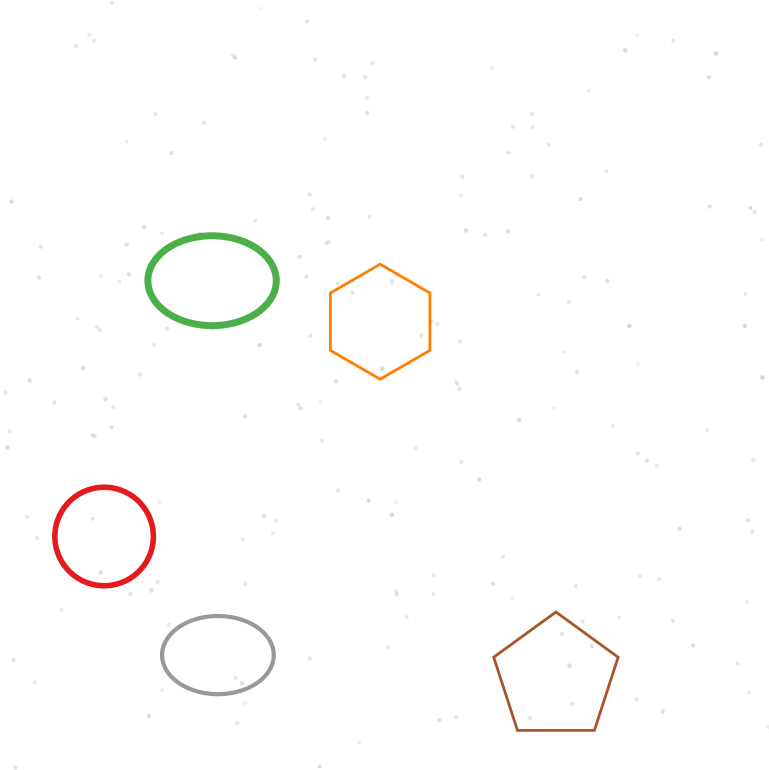[{"shape": "circle", "thickness": 2, "radius": 0.32, "center": [0.135, 0.303]}, {"shape": "oval", "thickness": 2.5, "radius": 0.42, "center": [0.275, 0.635]}, {"shape": "hexagon", "thickness": 1, "radius": 0.37, "center": [0.494, 0.582]}, {"shape": "pentagon", "thickness": 1, "radius": 0.42, "center": [0.722, 0.12]}, {"shape": "oval", "thickness": 1.5, "radius": 0.36, "center": [0.283, 0.149]}]